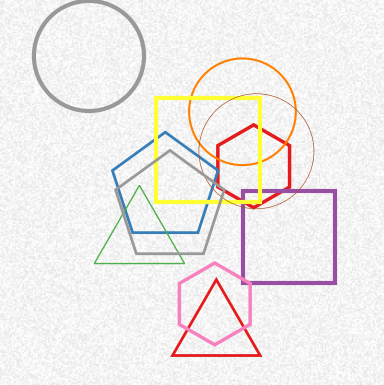[{"shape": "triangle", "thickness": 2, "radius": 0.66, "center": [0.562, 0.142]}, {"shape": "hexagon", "thickness": 2.5, "radius": 0.54, "center": [0.659, 0.568]}, {"shape": "pentagon", "thickness": 2, "radius": 0.72, "center": [0.429, 0.512]}, {"shape": "triangle", "thickness": 1, "radius": 0.68, "center": [0.362, 0.383]}, {"shape": "square", "thickness": 3, "radius": 0.6, "center": [0.751, 0.385]}, {"shape": "circle", "thickness": 1.5, "radius": 0.69, "center": [0.63, 0.71]}, {"shape": "square", "thickness": 3, "radius": 0.67, "center": [0.54, 0.61]}, {"shape": "circle", "thickness": 0.5, "radius": 0.75, "center": [0.666, 0.607]}, {"shape": "hexagon", "thickness": 2.5, "radius": 0.53, "center": [0.558, 0.211]}, {"shape": "pentagon", "thickness": 2, "radius": 0.74, "center": [0.441, 0.461]}, {"shape": "circle", "thickness": 3, "radius": 0.72, "center": [0.231, 0.855]}]